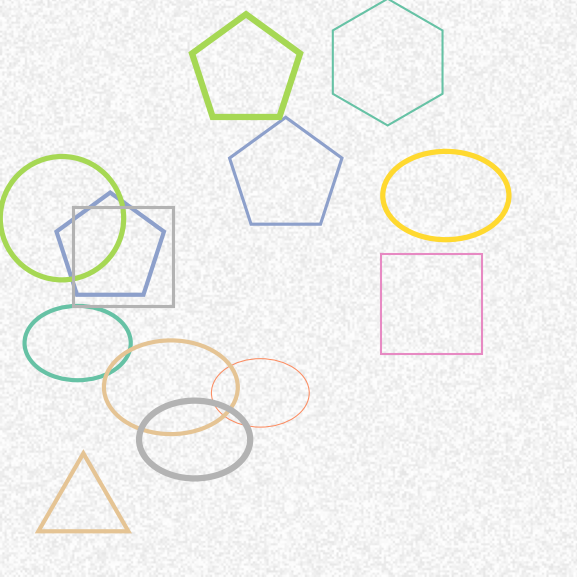[{"shape": "hexagon", "thickness": 1, "radius": 0.55, "center": [0.671, 0.892]}, {"shape": "oval", "thickness": 2, "radius": 0.46, "center": [0.134, 0.405]}, {"shape": "oval", "thickness": 0.5, "radius": 0.42, "center": [0.451, 0.319]}, {"shape": "pentagon", "thickness": 1.5, "radius": 0.51, "center": [0.495, 0.694]}, {"shape": "pentagon", "thickness": 2, "radius": 0.49, "center": [0.191, 0.568]}, {"shape": "square", "thickness": 1, "radius": 0.44, "center": [0.747, 0.473]}, {"shape": "pentagon", "thickness": 3, "radius": 0.49, "center": [0.426, 0.876]}, {"shape": "circle", "thickness": 2.5, "radius": 0.53, "center": [0.107, 0.621]}, {"shape": "oval", "thickness": 2.5, "radius": 0.55, "center": [0.772, 0.661]}, {"shape": "oval", "thickness": 2, "radius": 0.58, "center": [0.296, 0.329]}, {"shape": "triangle", "thickness": 2, "radius": 0.45, "center": [0.144, 0.124]}, {"shape": "oval", "thickness": 3, "radius": 0.48, "center": [0.337, 0.238]}, {"shape": "square", "thickness": 1.5, "radius": 0.43, "center": [0.213, 0.555]}]